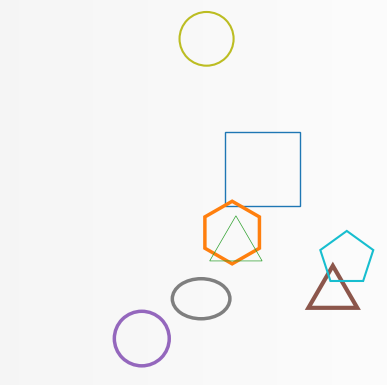[{"shape": "square", "thickness": 1, "radius": 0.48, "center": [0.678, 0.561]}, {"shape": "hexagon", "thickness": 2.5, "radius": 0.41, "center": [0.599, 0.396]}, {"shape": "triangle", "thickness": 0.5, "radius": 0.39, "center": [0.609, 0.361]}, {"shape": "circle", "thickness": 2.5, "radius": 0.35, "center": [0.366, 0.121]}, {"shape": "triangle", "thickness": 3, "radius": 0.36, "center": [0.859, 0.237]}, {"shape": "oval", "thickness": 2.5, "radius": 0.37, "center": [0.519, 0.224]}, {"shape": "circle", "thickness": 1.5, "radius": 0.35, "center": [0.533, 0.899]}, {"shape": "pentagon", "thickness": 1.5, "radius": 0.36, "center": [0.895, 0.328]}]